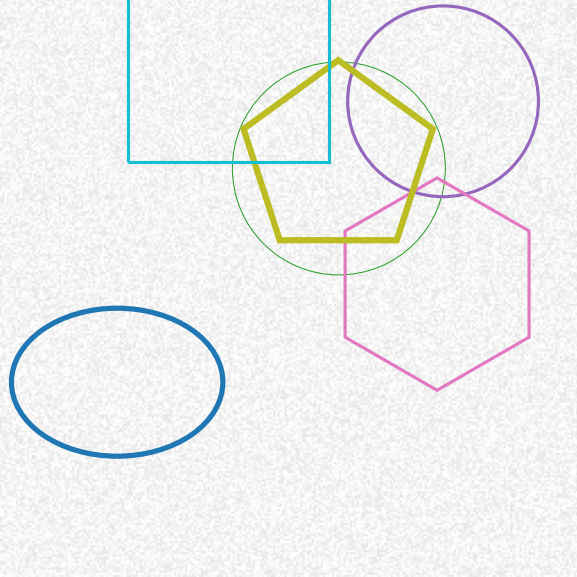[{"shape": "oval", "thickness": 2.5, "radius": 0.92, "center": [0.203, 0.337]}, {"shape": "circle", "thickness": 0.5, "radius": 0.92, "center": [0.587, 0.707]}, {"shape": "circle", "thickness": 1.5, "radius": 0.83, "center": [0.767, 0.824]}, {"shape": "hexagon", "thickness": 1.5, "radius": 0.92, "center": [0.757, 0.507]}, {"shape": "pentagon", "thickness": 3, "radius": 0.86, "center": [0.586, 0.723]}, {"shape": "square", "thickness": 1.5, "radius": 0.87, "center": [0.396, 0.893]}]